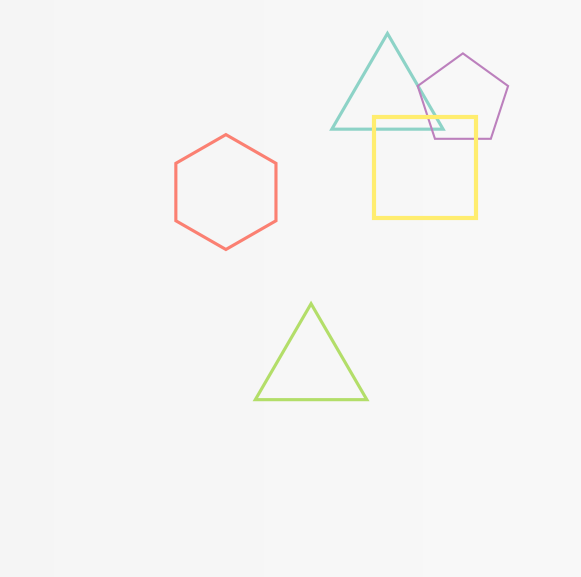[{"shape": "triangle", "thickness": 1.5, "radius": 0.55, "center": [0.667, 0.831]}, {"shape": "hexagon", "thickness": 1.5, "radius": 0.5, "center": [0.389, 0.667]}, {"shape": "triangle", "thickness": 1.5, "radius": 0.55, "center": [0.535, 0.362]}, {"shape": "pentagon", "thickness": 1, "radius": 0.41, "center": [0.796, 0.825]}, {"shape": "square", "thickness": 2, "radius": 0.44, "center": [0.731, 0.709]}]